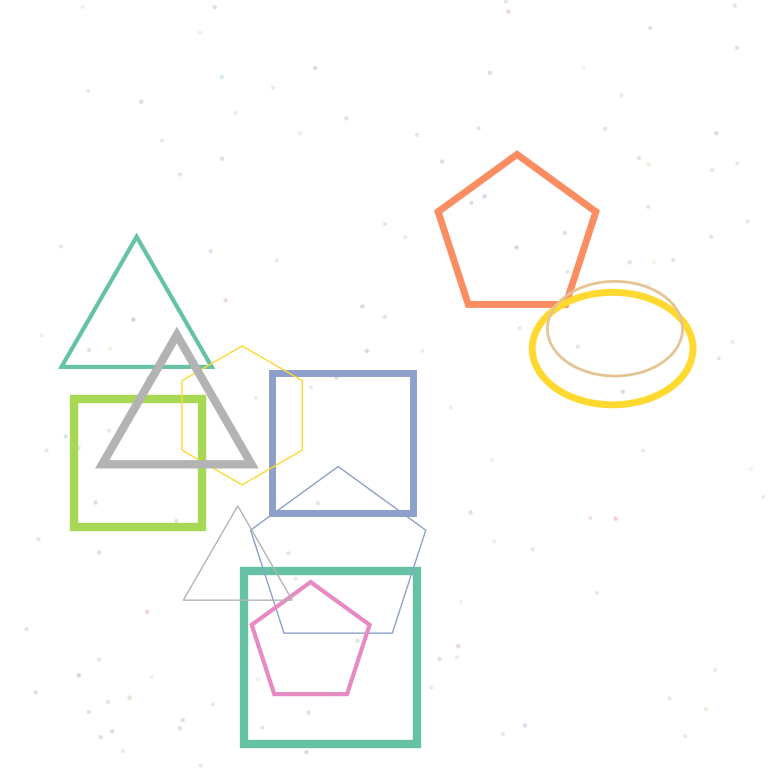[{"shape": "square", "thickness": 3, "radius": 0.56, "center": [0.43, 0.146]}, {"shape": "triangle", "thickness": 1.5, "radius": 0.56, "center": [0.177, 0.58]}, {"shape": "pentagon", "thickness": 2.5, "radius": 0.54, "center": [0.671, 0.692]}, {"shape": "pentagon", "thickness": 0.5, "radius": 0.6, "center": [0.439, 0.274]}, {"shape": "square", "thickness": 2.5, "radius": 0.46, "center": [0.445, 0.425]}, {"shape": "pentagon", "thickness": 1.5, "radius": 0.4, "center": [0.403, 0.164]}, {"shape": "square", "thickness": 3, "radius": 0.42, "center": [0.179, 0.399]}, {"shape": "hexagon", "thickness": 0.5, "radius": 0.45, "center": [0.314, 0.461]}, {"shape": "oval", "thickness": 2.5, "radius": 0.52, "center": [0.796, 0.547]}, {"shape": "oval", "thickness": 1, "radius": 0.44, "center": [0.799, 0.573]}, {"shape": "triangle", "thickness": 3, "radius": 0.56, "center": [0.23, 0.453]}, {"shape": "triangle", "thickness": 0.5, "radius": 0.41, "center": [0.309, 0.261]}]